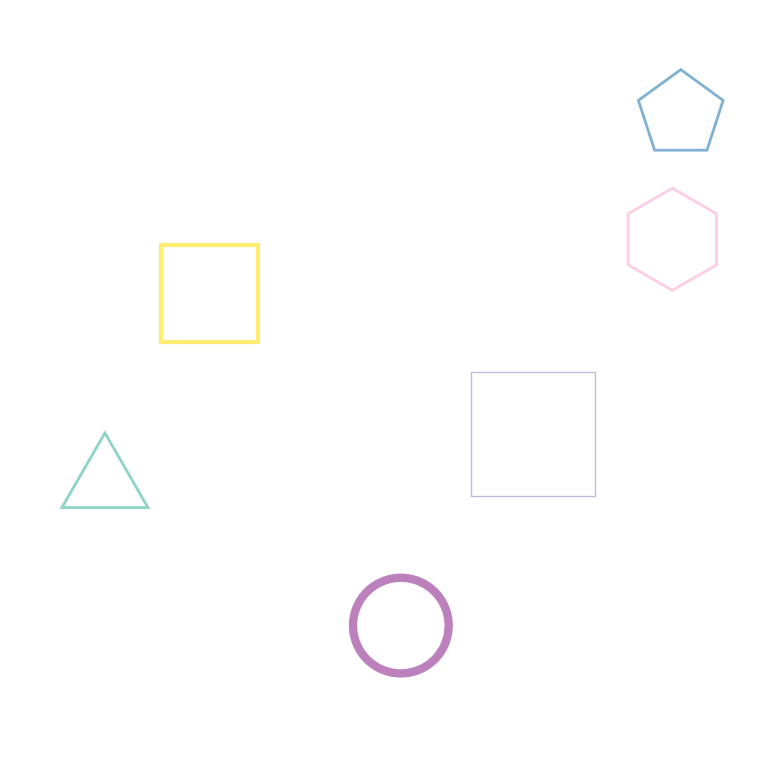[{"shape": "triangle", "thickness": 1, "radius": 0.32, "center": [0.136, 0.373]}, {"shape": "square", "thickness": 0.5, "radius": 0.4, "center": [0.692, 0.436]}, {"shape": "pentagon", "thickness": 1, "radius": 0.29, "center": [0.884, 0.852]}, {"shape": "hexagon", "thickness": 1, "radius": 0.33, "center": [0.873, 0.689]}, {"shape": "circle", "thickness": 3, "radius": 0.31, "center": [0.521, 0.188]}, {"shape": "square", "thickness": 1.5, "radius": 0.32, "center": [0.272, 0.619]}]